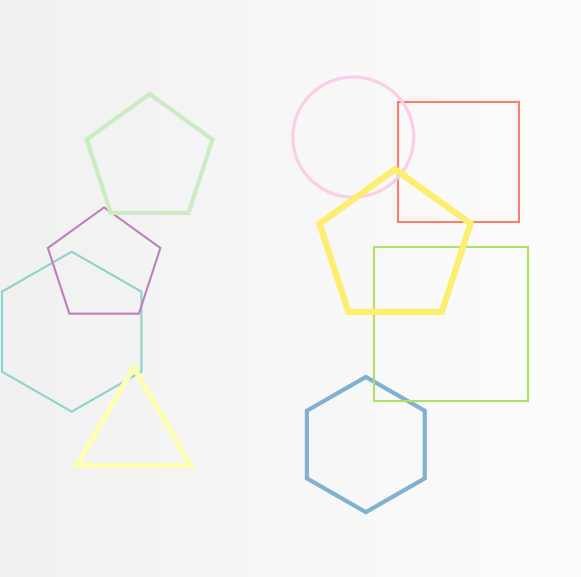[{"shape": "hexagon", "thickness": 1, "radius": 0.69, "center": [0.123, 0.425]}, {"shape": "triangle", "thickness": 2.5, "radius": 0.57, "center": [0.23, 0.25]}, {"shape": "square", "thickness": 1, "radius": 0.52, "center": [0.789, 0.718]}, {"shape": "hexagon", "thickness": 2, "radius": 0.59, "center": [0.629, 0.229]}, {"shape": "square", "thickness": 1, "radius": 0.66, "center": [0.776, 0.438]}, {"shape": "circle", "thickness": 1.5, "radius": 0.52, "center": [0.608, 0.762]}, {"shape": "pentagon", "thickness": 1, "radius": 0.51, "center": [0.179, 0.538]}, {"shape": "pentagon", "thickness": 2, "radius": 0.57, "center": [0.257, 0.722]}, {"shape": "pentagon", "thickness": 3, "radius": 0.68, "center": [0.68, 0.57]}]